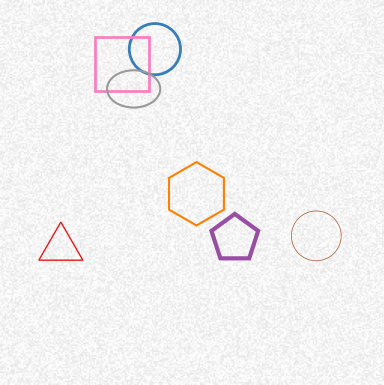[{"shape": "triangle", "thickness": 1, "radius": 0.33, "center": [0.158, 0.357]}, {"shape": "circle", "thickness": 2, "radius": 0.33, "center": [0.402, 0.872]}, {"shape": "pentagon", "thickness": 3, "radius": 0.32, "center": [0.61, 0.381]}, {"shape": "hexagon", "thickness": 1.5, "radius": 0.41, "center": [0.51, 0.497]}, {"shape": "circle", "thickness": 0.5, "radius": 0.32, "center": [0.821, 0.387]}, {"shape": "square", "thickness": 2, "radius": 0.35, "center": [0.318, 0.834]}, {"shape": "oval", "thickness": 1.5, "radius": 0.35, "center": [0.347, 0.769]}]